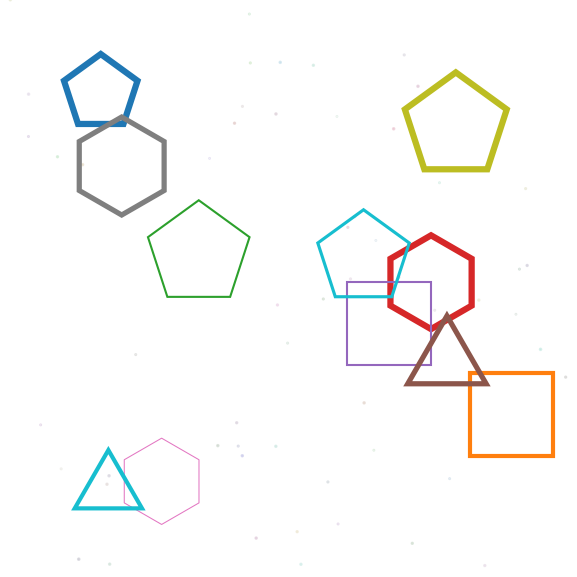[{"shape": "pentagon", "thickness": 3, "radius": 0.33, "center": [0.174, 0.839]}, {"shape": "square", "thickness": 2, "radius": 0.36, "center": [0.886, 0.281]}, {"shape": "pentagon", "thickness": 1, "radius": 0.46, "center": [0.344, 0.56]}, {"shape": "hexagon", "thickness": 3, "radius": 0.41, "center": [0.746, 0.51]}, {"shape": "square", "thickness": 1, "radius": 0.36, "center": [0.674, 0.439]}, {"shape": "triangle", "thickness": 2.5, "radius": 0.39, "center": [0.774, 0.374]}, {"shape": "hexagon", "thickness": 0.5, "radius": 0.37, "center": [0.28, 0.166]}, {"shape": "hexagon", "thickness": 2.5, "radius": 0.42, "center": [0.211, 0.712]}, {"shape": "pentagon", "thickness": 3, "radius": 0.46, "center": [0.789, 0.781]}, {"shape": "triangle", "thickness": 2, "radius": 0.34, "center": [0.188, 0.152]}, {"shape": "pentagon", "thickness": 1.5, "radius": 0.42, "center": [0.63, 0.553]}]